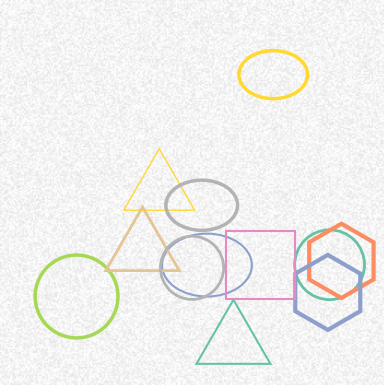[{"shape": "triangle", "thickness": 1.5, "radius": 0.55, "center": [0.606, 0.11]}, {"shape": "circle", "thickness": 2, "radius": 0.45, "center": [0.856, 0.312]}, {"shape": "hexagon", "thickness": 3, "radius": 0.48, "center": [0.887, 0.322]}, {"shape": "oval", "thickness": 1.5, "radius": 0.58, "center": [0.537, 0.311]}, {"shape": "hexagon", "thickness": 3, "radius": 0.49, "center": [0.851, 0.24]}, {"shape": "square", "thickness": 1.5, "radius": 0.44, "center": [0.677, 0.311]}, {"shape": "circle", "thickness": 2.5, "radius": 0.54, "center": [0.199, 0.23]}, {"shape": "triangle", "thickness": 1, "radius": 0.53, "center": [0.414, 0.507]}, {"shape": "oval", "thickness": 2.5, "radius": 0.45, "center": [0.71, 0.806]}, {"shape": "triangle", "thickness": 2, "radius": 0.55, "center": [0.37, 0.352]}, {"shape": "circle", "thickness": 2, "radius": 0.41, "center": [0.499, 0.304]}, {"shape": "oval", "thickness": 2.5, "radius": 0.47, "center": [0.524, 0.467]}]